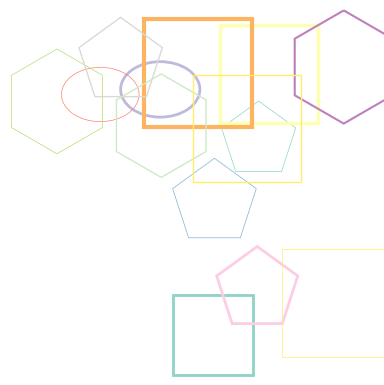[{"shape": "square", "thickness": 2, "radius": 0.52, "center": [0.554, 0.129]}, {"shape": "pentagon", "thickness": 0.5, "radius": 0.51, "center": [0.672, 0.636]}, {"shape": "square", "thickness": 2.5, "radius": 0.64, "center": [0.699, 0.807]}, {"shape": "oval", "thickness": 2, "radius": 0.51, "center": [0.416, 0.768]}, {"shape": "oval", "thickness": 0.5, "radius": 0.5, "center": [0.26, 0.755]}, {"shape": "pentagon", "thickness": 0.5, "radius": 0.57, "center": [0.557, 0.475]}, {"shape": "square", "thickness": 3, "radius": 0.7, "center": [0.514, 0.809]}, {"shape": "hexagon", "thickness": 0.5, "radius": 0.68, "center": [0.148, 0.737]}, {"shape": "pentagon", "thickness": 2, "radius": 0.55, "center": [0.668, 0.249]}, {"shape": "pentagon", "thickness": 1, "radius": 0.57, "center": [0.313, 0.841]}, {"shape": "hexagon", "thickness": 1.5, "radius": 0.73, "center": [0.893, 0.826]}, {"shape": "hexagon", "thickness": 1, "radius": 0.67, "center": [0.419, 0.674]}, {"shape": "square", "thickness": 0.5, "radius": 0.71, "center": [0.873, 0.213]}, {"shape": "square", "thickness": 1, "radius": 0.7, "center": [0.641, 0.666]}]